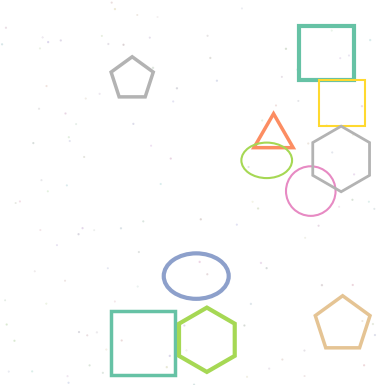[{"shape": "square", "thickness": 2.5, "radius": 0.42, "center": [0.372, 0.108]}, {"shape": "square", "thickness": 3, "radius": 0.36, "center": [0.848, 0.863]}, {"shape": "triangle", "thickness": 2.5, "radius": 0.29, "center": [0.711, 0.646]}, {"shape": "oval", "thickness": 3, "radius": 0.42, "center": [0.51, 0.283]}, {"shape": "circle", "thickness": 1.5, "radius": 0.32, "center": [0.807, 0.504]}, {"shape": "oval", "thickness": 1.5, "radius": 0.33, "center": [0.693, 0.584]}, {"shape": "hexagon", "thickness": 3, "radius": 0.42, "center": [0.537, 0.117]}, {"shape": "square", "thickness": 1.5, "radius": 0.3, "center": [0.888, 0.732]}, {"shape": "pentagon", "thickness": 2.5, "radius": 0.37, "center": [0.89, 0.157]}, {"shape": "pentagon", "thickness": 2.5, "radius": 0.29, "center": [0.343, 0.795]}, {"shape": "hexagon", "thickness": 2, "radius": 0.43, "center": [0.886, 0.587]}]